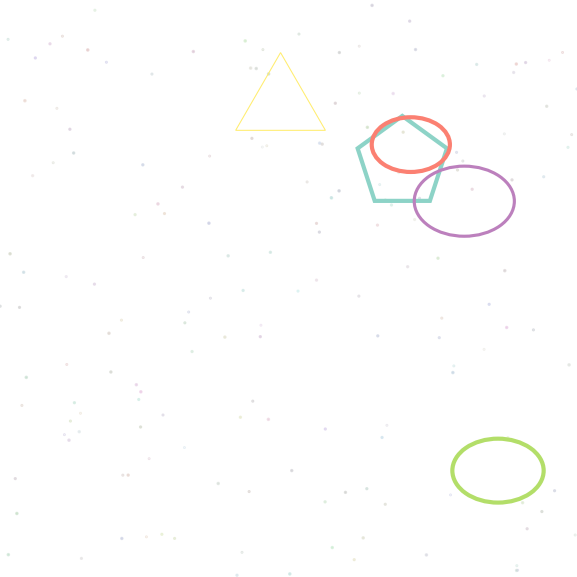[{"shape": "pentagon", "thickness": 2, "radius": 0.41, "center": [0.697, 0.717]}, {"shape": "oval", "thickness": 2, "radius": 0.34, "center": [0.711, 0.749]}, {"shape": "oval", "thickness": 2, "radius": 0.4, "center": [0.862, 0.184]}, {"shape": "oval", "thickness": 1.5, "radius": 0.43, "center": [0.804, 0.651]}, {"shape": "triangle", "thickness": 0.5, "radius": 0.45, "center": [0.486, 0.818]}]